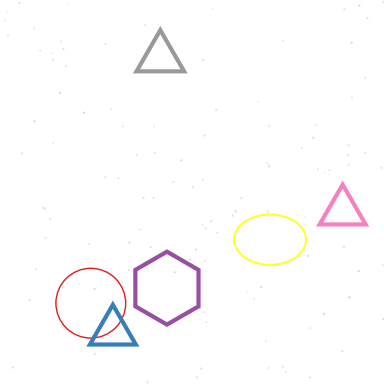[{"shape": "circle", "thickness": 1, "radius": 0.45, "center": [0.236, 0.213]}, {"shape": "triangle", "thickness": 3, "radius": 0.34, "center": [0.293, 0.14]}, {"shape": "hexagon", "thickness": 3, "radius": 0.47, "center": [0.434, 0.252]}, {"shape": "oval", "thickness": 1.5, "radius": 0.47, "center": [0.701, 0.378]}, {"shape": "triangle", "thickness": 3, "radius": 0.35, "center": [0.89, 0.452]}, {"shape": "triangle", "thickness": 3, "radius": 0.36, "center": [0.416, 0.85]}]